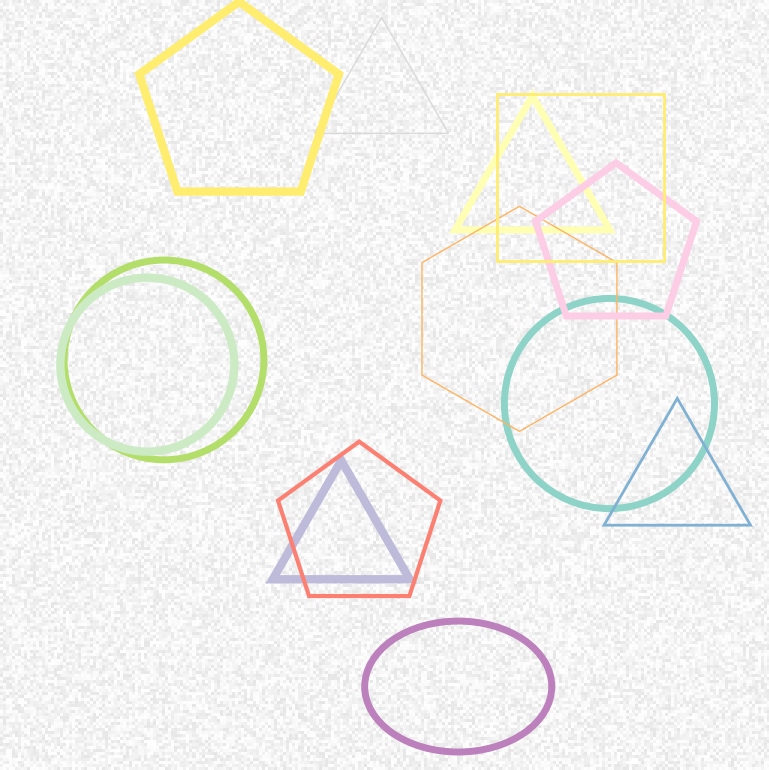[{"shape": "circle", "thickness": 2.5, "radius": 0.68, "center": [0.791, 0.476]}, {"shape": "triangle", "thickness": 2.5, "radius": 0.58, "center": [0.691, 0.759]}, {"shape": "triangle", "thickness": 3, "radius": 0.51, "center": [0.443, 0.299]}, {"shape": "pentagon", "thickness": 1.5, "radius": 0.55, "center": [0.467, 0.316]}, {"shape": "triangle", "thickness": 1, "radius": 0.55, "center": [0.88, 0.373]}, {"shape": "hexagon", "thickness": 0.5, "radius": 0.73, "center": [0.675, 0.586]}, {"shape": "circle", "thickness": 2.5, "radius": 0.65, "center": [0.213, 0.533]}, {"shape": "pentagon", "thickness": 2.5, "radius": 0.55, "center": [0.8, 0.679]}, {"shape": "triangle", "thickness": 0.5, "radius": 0.5, "center": [0.496, 0.877]}, {"shape": "oval", "thickness": 2.5, "radius": 0.61, "center": [0.595, 0.108]}, {"shape": "circle", "thickness": 3, "radius": 0.56, "center": [0.191, 0.526]}, {"shape": "pentagon", "thickness": 3, "radius": 0.68, "center": [0.31, 0.861]}, {"shape": "square", "thickness": 1, "radius": 0.54, "center": [0.754, 0.769]}]